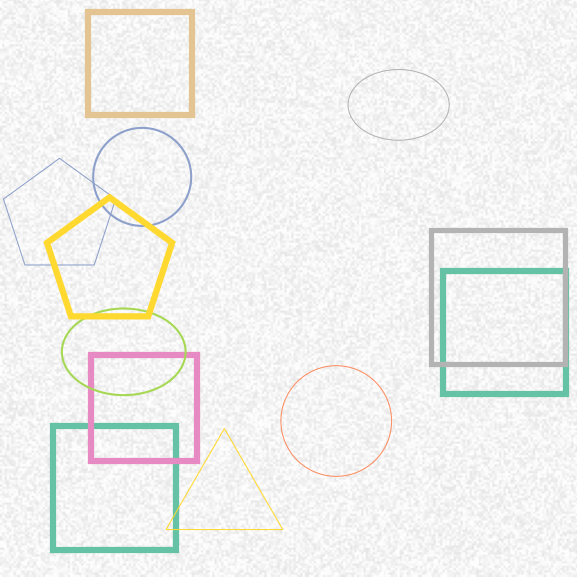[{"shape": "square", "thickness": 3, "radius": 0.53, "center": [0.198, 0.154]}, {"shape": "square", "thickness": 3, "radius": 0.53, "center": [0.874, 0.424]}, {"shape": "circle", "thickness": 0.5, "radius": 0.48, "center": [0.582, 0.27]}, {"shape": "circle", "thickness": 1, "radius": 0.42, "center": [0.246, 0.693]}, {"shape": "pentagon", "thickness": 0.5, "radius": 0.51, "center": [0.103, 0.623]}, {"shape": "square", "thickness": 3, "radius": 0.46, "center": [0.249, 0.293]}, {"shape": "oval", "thickness": 1, "radius": 0.54, "center": [0.214, 0.39]}, {"shape": "pentagon", "thickness": 3, "radius": 0.57, "center": [0.19, 0.543]}, {"shape": "triangle", "thickness": 0.5, "radius": 0.58, "center": [0.389, 0.14]}, {"shape": "square", "thickness": 3, "radius": 0.45, "center": [0.242, 0.889]}, {"shape": "oval", "thickness": 0.5, "radius": 0.44, "center": [0.69, 0.818]}, {"shape": "square", "thickness": 2.5, "radius": 0.58, "center": [0.863, 0.484]}]